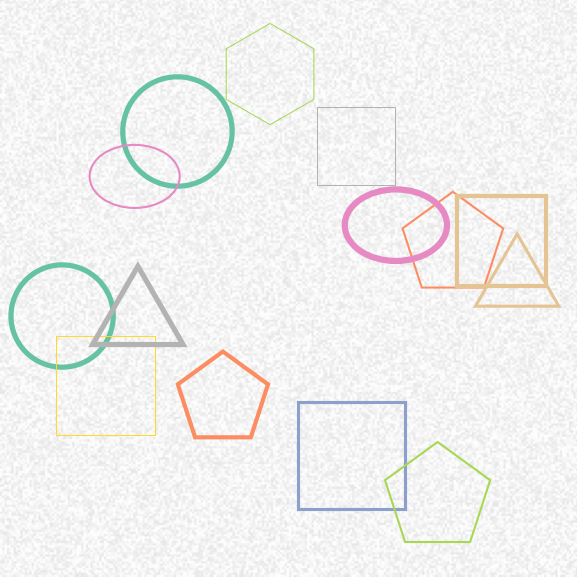[{"shape": "circle", "thickness": 2.5, "radius": 0.47, "center": [0.307, 0.771]}, {"shape": "circle", "thickness": 2.5, "radius": 0.44, "center": [0.108, 0.452]}, {"shape": "pentagon", "thickness": 2, "radius": 0.41, "center": [0.386, 0.308]}, {"shape": "pentagon", "thickness": 1, "radius": 0.46, "center": [0.784, 0.575]}, {"shape": "square", "thickness": 1.5, "radius": 0.46, "center": [0.609, 0.211]}, {"shape": "oval", "thickness": 1, "radius": 0.39, "center": [0.233, 0.694]}, {"shape": "oval", "thickness": 3, "radius": 0.44, "center": [0.686, 0.609]}, {"shape": "pentagon", "thickness": 1, "radius": 0.48, "center": [0.758, 0.138]}, {"shape": "hexagon", "thickness": 0.5, "radius": 0.44, "center": [0.468, 0.871]}, {"shape": "square", "thickness": 0.5, "radius": 0.43, "center": [0.182, 0.332]}, {"shape": "triangle", "thickness": 1.5, "radius": 0.42, "center": [0.895, 0.511]}, {"shape": "square", "thickness": 2, "radius": 0.39, "center": [0.869, 0.582]}, {"shape": "triangle", "thickness": 2.5, "radius": 0.45, "center": [0.239, 0.448]}, {"shape": "square", "thickness": 0.5, "radius": 0.34, "center": [0.616, 0.746]}]